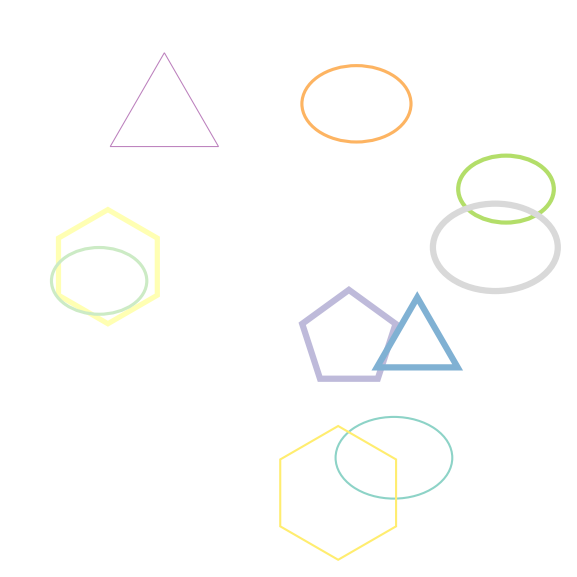[{"shape": "oval", "thickness": 1, "radius": 0.51, "center": [0.682, 0.206]}, {"shape": "hexagon", "thickness": 2.5, "radius": 0.49, "center": [0.187, 0.537]}, {"shape": "pentagon", "thickness": 3, "radius": 0.43, "center": [0.604, 0.412]}, {"shape": "triangle", "thickness": 3, "radius": 0.4, "center": [0.723, 0.403]}, {"shape": "oval", "thickness": 1.5, "radius": 0.47, "center": [0.617, 0.819]}, {"shape": "oval", "thickness": 2, "radius": 0.41, "center": [0.876, 0.672]}, {"shape": "oval", "thickness": 3, "radius": 0.54, "center": [0.858, 0.571]}, {"shape": "triangle", "thickness": 0.5, "radius": 0.54, "center": [0.285, 0.799]}, {"shape": "oval", "thickness": 1.5, "radius": 0.41, "center": [0.172, 0.513]}, {"shape": "hexagon", "thickness": 1, "radius": 0.58, "center": [0.586, 0.146]}]